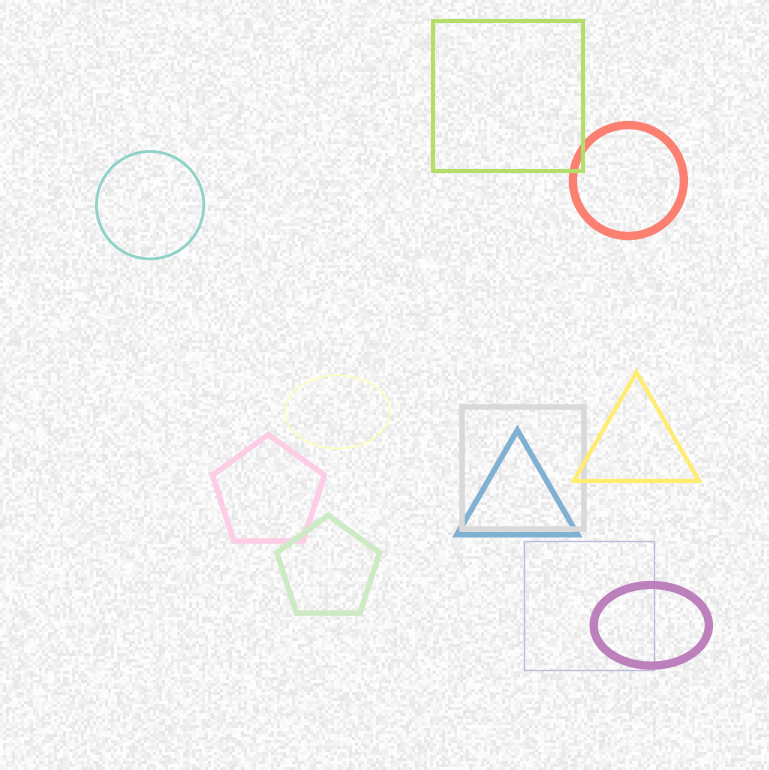[{"shape": "circle", "thickness": 1, "radius": 0.35, "center": [0.195, 0.734]}, {"shape": "oval", "thickness": 0.5, "radius": 0.34, "center": [0.439, 0.465]}, {"shape": "square", "thickness": 0.5, "radius": 0.42, "center": [0.765, 0.214]}, {"shape": "circle", "thickness": 3, "radius": 0.36, "center": [0.816, 0.766]}, {"shape": "triangle", "thickness": 2, "radius": 0.45, "center": [0.672, 0.351]}, {"shape": "square", "thickness": 1.5, "radius": 0.49, "center": [0.66, 0.875]}, {"shape": "pentagon", "thickness": 2, "radius": 0.38, "center": [0.349, 0.359]}, {"shape": "square", "thickness": 2, "radius": 0.4, "center": [0.68, 0.392]}, {"shape": "oval", "thickness": 3, "radius": 0.37, "center": [0.846, 0.188]}, {"shape": "pentagon", "thickness": 2, "radius": 0.35, "center": [0.426, 0.261]}, {"shape": "triangle", "thickness": 1.5, "radius": 0.47, "center": [0.827, 0.422]}]